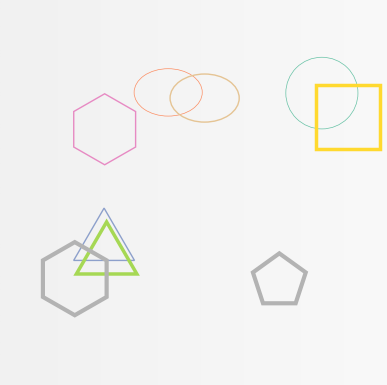[{"shape": "circle", "thickness": 0.5, "radius": 0.47, "center": [0.831, 0.758]}, {"shape": "oval", "thickness": 0.5, "radius": 0.44, "center": [0.434, 0.76]}, {"shape": "triangle", "thickness": 1, "radius": 0.45, "center": [0.269, 0.369]}, {"shape": "hexagon", "thickness": 1, "radius": 0.46, "center": [0.27, 0.664]}, {"shape": "triangle", "thickness": 2.5, "radius": 0.45, "center": [0.275, 0.333]}, {"shape": "square", "thickness": 2.5, "radius": 0.41, "center": [0.898, 0.696]}, {"shape": "oval", "thickness": 1, "radius": 0.45, "center": [0.528, 0.745]}, {"shape": "pentagon", "thickness": 3, "radius": 0.36, "center": [0.721, 0.27]}, {"shape": "hexagon", "thickness": 3, "radius": 0.47, "center": [0.193, 0.276]}]